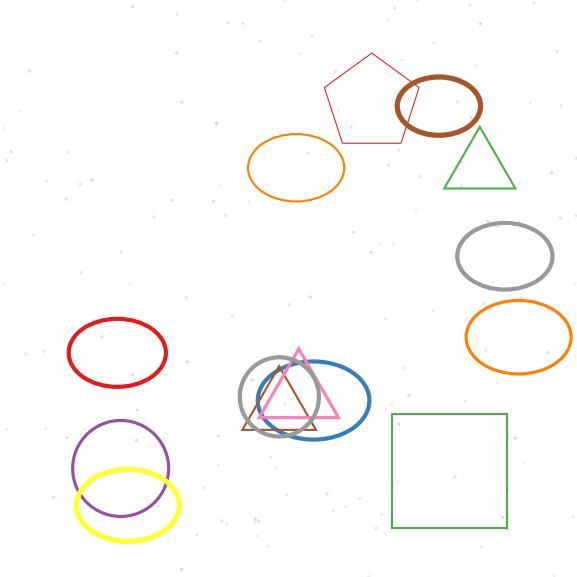[{"shape": "pentagon", "thickness": 0.5, "radius": 0.43, "center": [0.644, 0.821]}, {"shape": "oval", "thickness": 2, "radius": 0.42, "center": [0.203, 0.388]}, {"shape": "oval", "thickness": 2, "radius": 0.48, "center": [0.543, 0.306]}, {"shape": "square", "thickness": 1, "radius": 0.5, "center": [0.778, 0.183]}, {"shape": "triangle", "thickness": 1, "radius": 0.36, "center": [0.831, 0.708]}, {"shape": "circle", "thickness": 1.5, "radius": 0.42, "center": [0.209, 0.188]}, {"shape": "oval", "thickness": 1, "radius": 0.42, "center": [0.513, 0.709]}, {"shape": "oval", "thickness": 1.5, "radius": 0.45, "center": [0.898, 0.415]}, {"shape": "oval", "thickness": 2.5, "radius": 0.45, "center": [0.222, 0.124]}, {"shape": "triangle", "thickness": 1, "radius": 0.37, "center": [0.483, 0.292]}, {"shape": "oval", "thickness": 2.5, "radius": 0.36, "center": [0.76, 0.815]}, {"shape": "triangle", "thickness": 1.5, "radius": 0.4, "center": [0.517, 0.316]}, {"shape": "oval", "thickness": 2, "radius": 0.41, "center": [0.874, 0.555]}, {"shape": "circle", "thickness": 2, "radius": 0.34, "center": [0.484, 0.312]}]